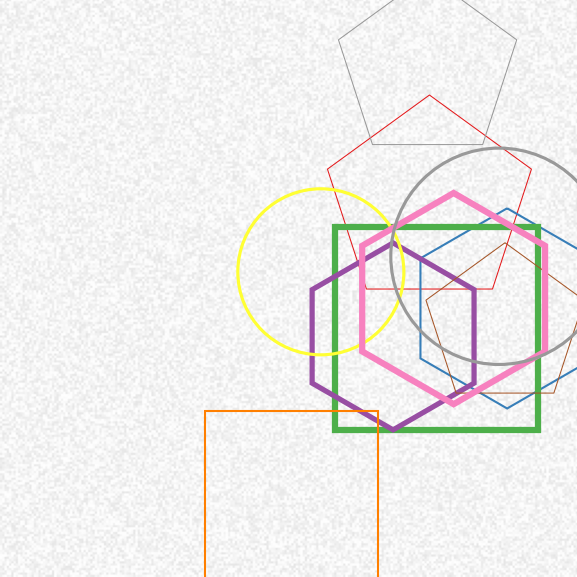[{"shape": "pentagon", "thickness": 0.5, "radius": 0.93, "center": [0.744, 0.649]}, {"shape": "hexagon", "thickness": 1, "radius": 0.87, "center": [0.878, 0.465]}, {"shape": "square", "thickness": 3, "radius": 0.88, "center": [0.755, 0.43]}, {"shape": "hexagon", "thickness": 2.5, "radius": 0.81, "center": [0.681, 0.417]}, {"shape": "square", "thickness": 1, "radius": 0.75, "center": [0.505, 0.137]}, {"shape": "circle", "thickness": 1.5, "radius": 0.72, "center": [0.556, 0.528]}, {"shape": "pentagon", "thickness": 0.5, "radius": 0.72, "center": [0.874, 0.435]}, {"shape": "hexagon", "thickness": 3, "radius": 0.91, "center": [0.786, 0.482]}, {"shape": "pentagon", "thickness": 0.5, "radius": 0.81, "center": [0.74, 0.88]}, {"shape": "circle", "thickness": 1.5, "radius": 0.94, "center": [0.864, 0.555]}]